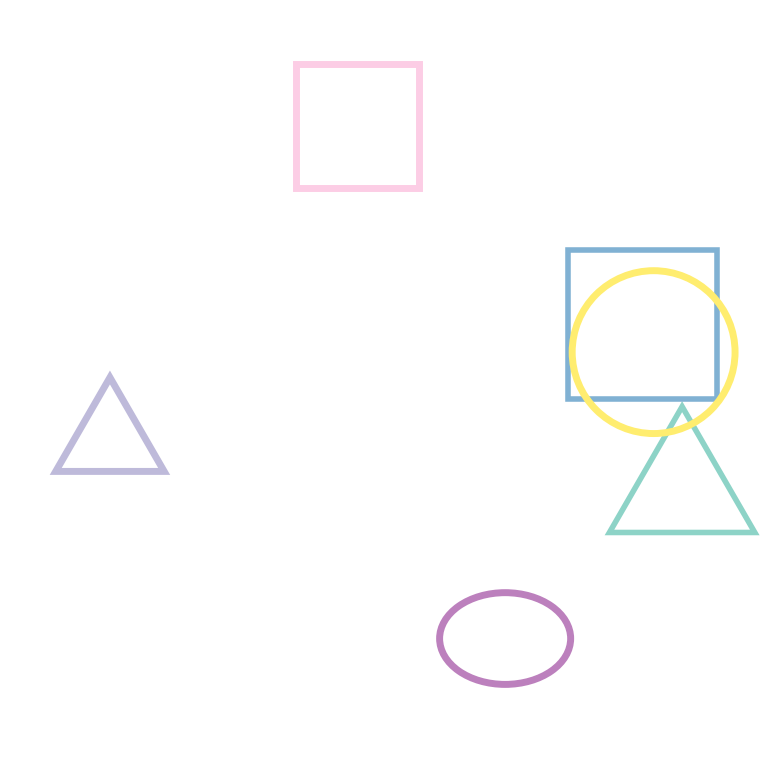[{"shape": "triangle", "thickness": 2, "radius": 0.54, "center": [0.886, 0.363]}, {"shape": "triangle", "thickness": 2.5, "radius": 0.41, "center": [0.143, 0.428]}, {"shape": "square", "thickness": 2, "radius": 0.48, "center": [0.834, 0.579]}, {"shape": "square", "thickness": 2.5, "radius": 0.4, "center": [0.464, 0.836]}, {"shape": "oval", "thickness": 2.5, "radius": 0.43, "center": [0.656, 0.171]}, {"shape": "circle", "thickness": 2.5, "radius": 0.53, "center": [0.849, 0.543]}]